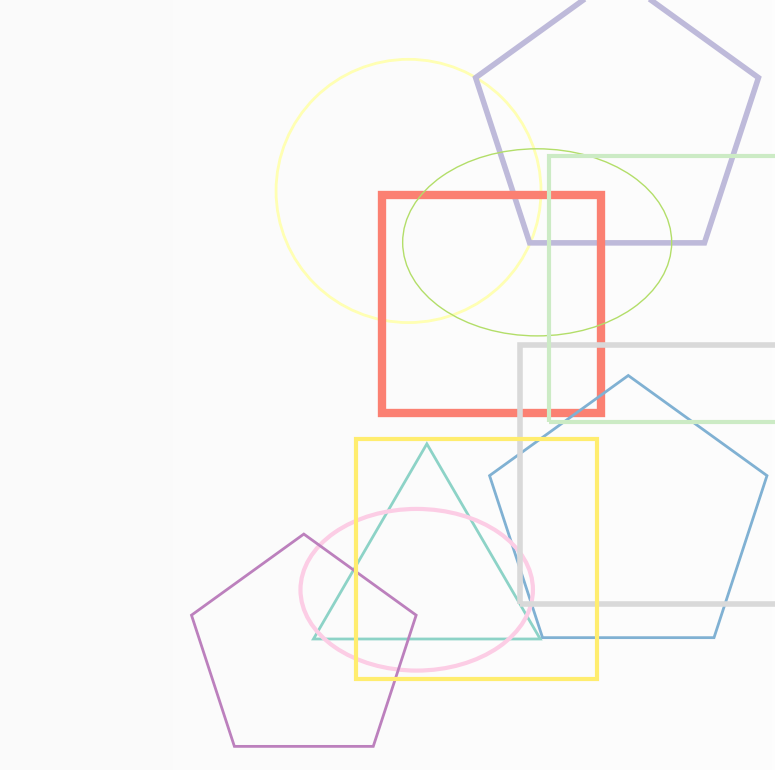[{"shape": "triangle", "thickness": 1, "radius": 0.84, "center": [0.551, 0.255]}, {"shape": "circle", "thickness": 1, "radius": 0.85, "center": [0.527, 0.752]}, {"shape": "pentagon", "thickness": 2, "radius": 0.96, "center": [0.796, 0.84]}, {"shape": "square", "thickness": 3, "radius": 0.71, "center": [0.634, 0.606]}, {"shape": "pentagon", "thickness": 1, "radius": 0.94, "center": [0.811, 0.324]}, {"shape": "oval", "thickness": 0.5, "radius": 0.87, "center": [0.693, 0.685]}, {"shape": "oval", "thickness": 1.5, "radius": 0.75, "center": [0.538, 0.234]}, {"shape": "square", "thickness": 2, "radius": 0.84, "center": [0.839, 0.384]}, {"shape": "pentagon", "thickness": 1, "radius": 0.76, "center": [0.392, 0.154]}, {"shape": "square", "thickness": 1.5, "radius": 0.86, "center": [0.881, 0.625]}, {"shape": "square", "thickness": 1.5, "radius": 0.78, "center": [0.615, 0.274]}]